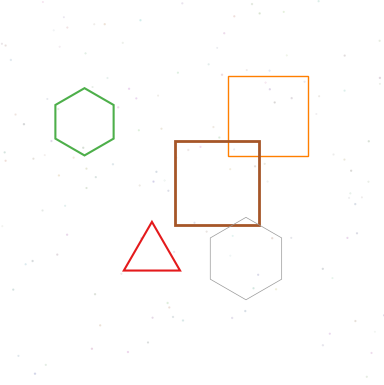[{"shape": "triangle", "thickness": 1.5, "radius": 0.42, "center": [0.395, 0.339]}, {"shape": "hexagon", "thickness": 1.5, "radius": 0.44, "center": [0.22, 0.684]}, {"shape": "square", "thickness": 1, "radius": 0.52, "center": [0.696, 0.699]}, {"shape": "square", "thickness": 2, "radius": 0.55, "center": [0.563, 0.524]}, {"shape": "hexagon", "thickness": 0.5, "radius": 0.54, "center": [0.639, 0.328]}]